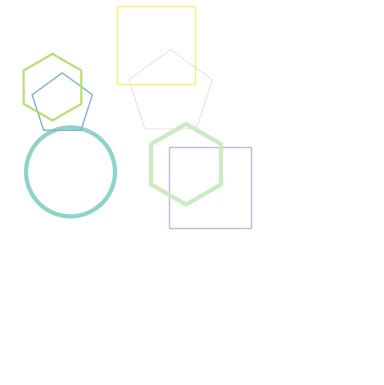[{"shape": "circle", "thickness": 3, "radius": 0.58, "center": [0.183, 0.553]}, {"shape": "square", "thickness": 1, "radius": 0.53, "center": [0.545, 0.513]}, {"shape": "pentagon", "thickness": 1, "radius": 0.41, "center": [0.162, 0.728]}, {"shape": "hexagon", "thickness": 1.5, "radius": 0.43, "center": [0.136, 0.774]}, {"shape": "pentagon", "thickness": 0.5, "radius": 0.57, "center": [0.443, 0.757]}, {"shape": "hexagon", "thickness": 3, "radius": 0.52, "center": [0.483, 0.573]}, {"shape": "square", "thickness": 1, "radius": 0.51, "center": [0.406, 0.884]}]